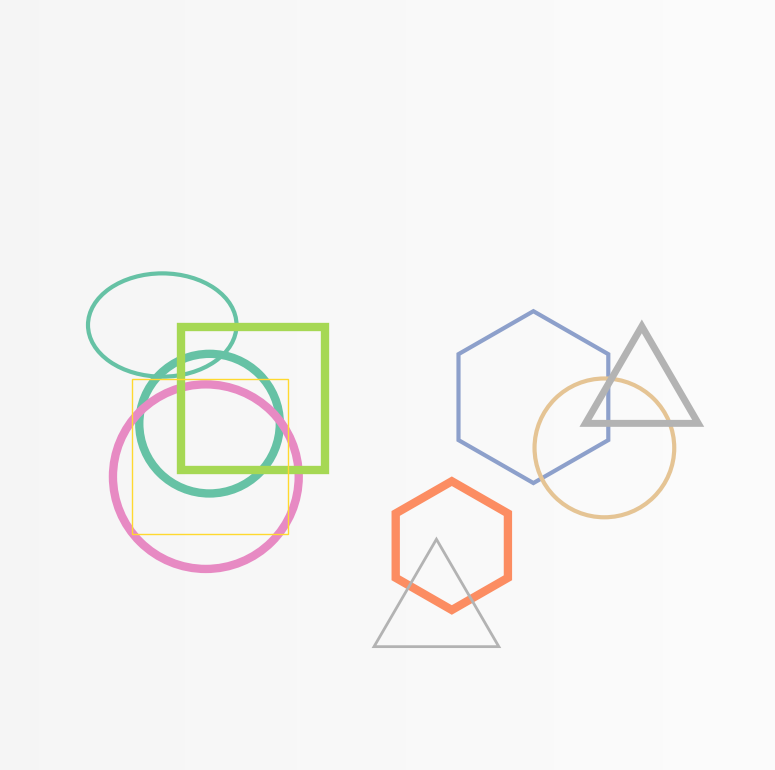[{"shape": "circle", "thickness": 3, "radius": 0.45, "center": [0.27, 0.45]}, {"shape": "oval", "thickness": 1.5, "radius": 0.48, "center": [0.209, 0.578]}, {"shape": "hexagon", "thickness": 3, "radius": 0.42, "center": [0.583, 0.291]}, {"shape": "hexagon", "thickness": 1.5, "radius": 0.56, "center": [0.688, 0.484]}, {"shape": "circle", "thickness": 3, "radius": 0.6, "center": [0.266, 0.381]}, {"shape": "square", "thickness": 3, "radius": 0.47, "center": [0.327, 0.482]}, {"shape": "square", "thickness": 0.5, "radius": 0.5, "center": [0.271, 0.407]}, {"shape": "circle", "thickness": 1.5, "radius": 0.45, "center": [0.78, 0.418]}, {"shape": "triangle", "thickness": 1, "radius": 0.46, "center": [0.563, 0.207]}, {"shape": "triangle", "thickness": 2.5, "radius": 0.42, "center": [0.828, 0.492]}]